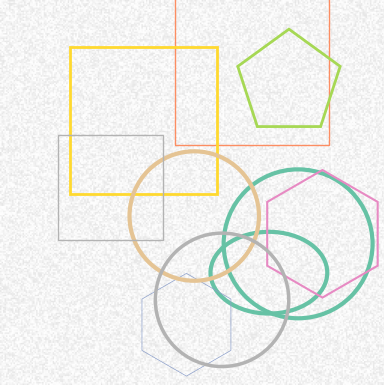[{"shape": "circle", "thickness": 3, "radius": 0.97, "center": [0.774, 0.367]}, {"shape": "oval", "thickness": 3, "radius": 0.76, "center": [0.698, 0.292]}, {"shape": "square", "thickness": 1, "radius": 1.0, "center": [0.654, 0.824]}, {"shape": "hexagon", "thickness": 0.5, "radius": 0.67, "center": [0.484, 0.157]}, {"shape": "hexagon", "thickness": 1.5, "radius": 0.83, "center": [0.838, 0.393]}, {"shape": "pentagon", "thickness": 2, "radius": 0.7, "center": [0.751, 0.784]}, {"shape": "square", "thickness": 2, "radius": 0.95, "center": [0.373, 0.688]}, {"shape": "circle", "thickness": 3, "radius": 0.84, "center": [0.505, 0.439]}, {"shape": "circle", "thickness": 2.5, "radius": 0.87, "center": [0.577, 0.221]}, {"shape": "square", "thickness": 1, "radius": 0.68, "center": [0.288, 0.513]}]